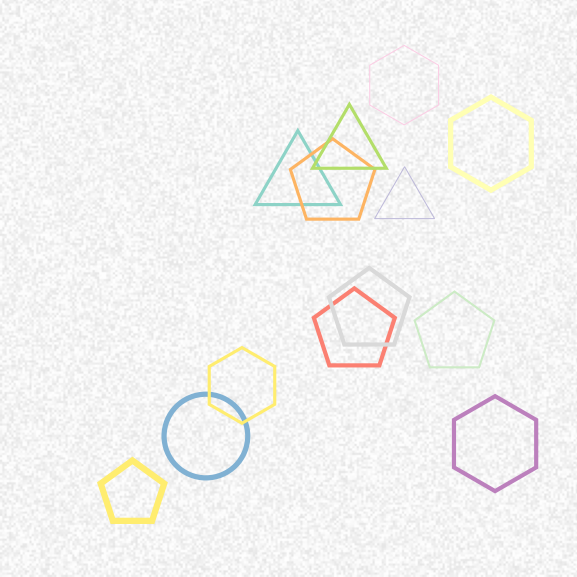[{"shape": "triangle", "thickness": 1.5, "radius": 0.43, "center": [0.516, 0.688]}, {"shape": "hexagon", "thickness": 2.5, "radius": 0.4, "center": [0.85, 0.75]}, {"shape": "triangle", "thickness": 0.5, "radius": 0.3, "center": [0.701, 0.651]}, {"shape": "pentagon", "thickness": 2, "radius": 0.37, "center": [0.614, 0.426]}, {"shape": "circle", "thickness": 2.5, "radius": 0.36, "center": [0.357, 0.244]}, {"shape": "pentagon", "thickness": 1.5, "radius": 0.38, "center": [0.576, 0.682]}, {"shape": "triangle", "thickness": 1.5, "radius": 0.37, "center": [0.605, 0.745]}, {"shape": "hexagon", "thickness": 0.5, "radius": 0.34, "center": [0.7, 0.852]}, {"shape": "pentagon", "thickness": 2, "radius": 0.37, "center": [0.639, 0.462]}, {"shape": "hexagon", "thickness": 2, "radius": 0.41, "center": [0.857, 0.231]}, {"shape": "pentagon", "thickness": 1, "radius": 0.36, "center": [0.787, 0.422]}, {"shape": "pentagon", "thickness": 3, "radius": 0.29, "center": [0.229, 0.144]}, {"shape": "hexagon", "thickness": 1.5, "radius": 0.33, "center": [0.419, 0.332]}]